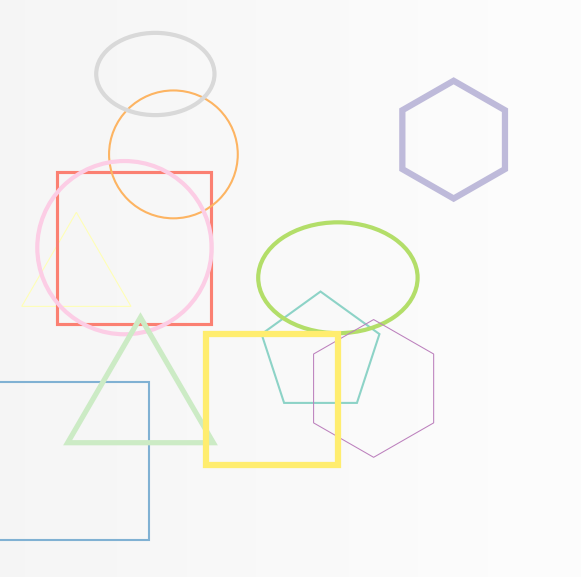[{"shape": "pentagon", "thickness": 1, "radius": 0.53, "center": [0.551, 0.388]}, {"shape": "triangle", "thickness": 0.5, "radius": 0.54, "center": [0.131, 0.523]}, {"shape": "hexagon", "thickness": 3, "radius": 0.51, "center": [0.78, 0.757]}, {"shape": "square", "thickness": 1.5, "radius": 0.66, "center": [0.231, 0.57]}, {"shape": "square", "thickness": 1, "radius": 0.68, "center": [0.119, 0.2]}, {"shape": "circle", "thickness": 1, "radius": 0.55, "center": [0.298, 0.732]}, {"shape": "oval", "thickness": 2, "radius": 0.69, "center": [0.581, 0.518]}, {"shape": "circle", "thickness": 2, "radius": 0.75, "center": [0.214, 0.57]}, {"shape": "oval", "thickness": 2, "radius": 0.51, "center": [0.267, 0.871]}, {"shape": "hexagon", "thickness": 0.5, "radius": 0.6, "center": [0.643, 0.327]}, {"shape": "triangle", "thickness": 2.5, "radius": 0.72, "center": [0.242, 0.305]}, {"shape": "square", "thickness": 3, "radius": 0.57, "center": [0.468, 0.308]}]